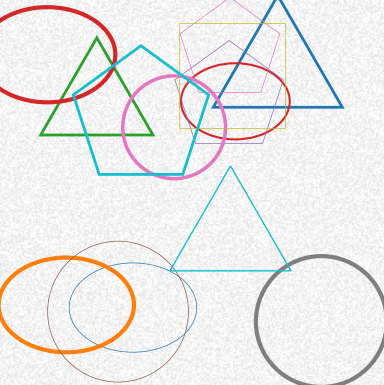[{"shape": "triangle", "thickness": 2, "radius": 0.97, "center": [0.722, 0.818]}, {"shape": "oval", "thickness": 0.5, "radius": 0.83, "center": [0.345, 0.201]}, {"shape": "oval", "thickness": 3, "radius": 0.88, "center": [0.172, 0.208]}, {"shape": "triangle", "thickness": 2, "radius": 0.84, "center": [0.251, 0.734]}, {"shape": "oval", "thickness": 1.5, "radius": 0.71, "center": [0.611, 0.737]}, {"shape": "oval", "thickness": 3, "radius": 0.88, "center": [0.123, 0.858]}, {"shape": "pentagon", "thickness": 0.5, "radius": 0.74, "center": [0.595, 0.747]}, {"shape": "circle", "thickness": 0.5, "radius": 0.91, "center": [0.307, 0.191]}, {"shape": "circle", "thickness": 2.5, "radius": 0.67, "center": [0.452, 0.669]}, {"shape": "pentagon", "thickness": 0.5, "radius": 0.68, "center": [0.597, 0.87]}, {"shape": "circle", "thickness": 3, "radius": 0.85, "center": [0.835, 0.165]}, {"shape": "square", "thickness": 0.5, "radius": 0.69, "center": [0.602, 0.804]}, {"shape": "triangle", "thickness": 1, "radius": 0.91, "center": [0.599, 0.387]}, {"shape": "pentagon", "thickness": 2, "radius": 0.92, "center": [0.366, 0.696]}]